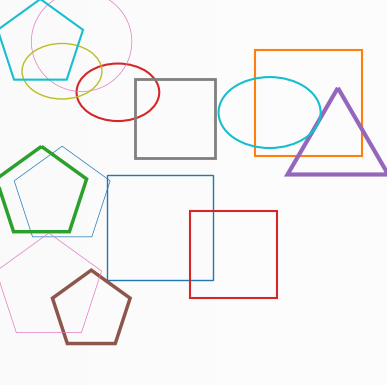[{"shape": "pentagon", "thickness": 0.5, "radius": 0.65, "center": [0.16, 0.49]}, {"shape": "square", "thickness": 1, "radius": 0.68, "center": [0.413, 0.409]}, {"shape": "square", "thickness": 1.5, "radius": 0.69, "center": [0.796, 0.733]}, {"shape": "pentagon", "thickness": 2.5, "radius": 0.61, "center": [0.107, 0.497]}, {"shape": "square", "thickness": 1.5, "radius": 0.56, "center": [0.603, 0.338]}, {"shape": "oval", "thickness": 1.5, "radius": 0.53, "center": [0.304, 0.76]}, {"shape": "triangle", "thickness": 3, "radius": 0.75, "center": [0.872, 0.622]}, {"shape": "pentagon", "thickness": 2.5, "radius": 0.53, "center": [0.236, 0.193]}, {"shape": "pentagon", "thickness": 0.5, "radius": 0.72, "center": [0.126, 0.252]}, {"shape": "circle", "thickness": 0.5, "radius": 0.65, "center": [0.211, 0.892]}, {"shape": "square", "thickness": 2, "radius": 0.52, "center": [0.453, 0.692]}, {"shape": "oval", "thickness": 1, "radius": 0.52, "center": [0.16, 0.815]}, {"shape": "oval", "thickness": 1.5, "radius": 0.66, "center": [0.696, 0.708]}, {"shape": "pentagon", "thickness": 1.5, "radius": 0.58, "center": [0.104, 0.887]}]